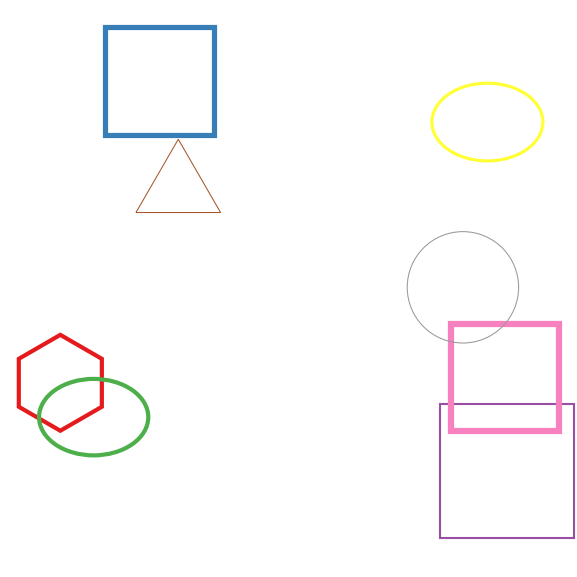[{"shape": "hexagon", "thickness": 2, "radius": 0.42, "center": [0.104, 0.336]}, {"shape": "square", "thickness": 2.5, "radius": 0.47, "center": [0.276, 0.859]}, {"shape": "oval", "thickness": 2, "radius": 0.47, "center": [0.162, 0.277]}, {"shape": "square", "thickness": 1, "radius": 0.58, "center": [0.878, 0.183]}, {"shape": "oval", "thickness": 1.5, "radius": 0.48, "center": [0.844, 0.788]}, {"shape": "triangle", "thickness": 0.5, "radius": 0.42, "center": [0.309, 0.673]}, {"shape": "square", "thickness": 3, "radius": 0.47, "center": [0.874, 0.346]}, {"shape": "circle", "thickness": 0.5, "radius": 0.48, "center": [0.802, 0.502]}]